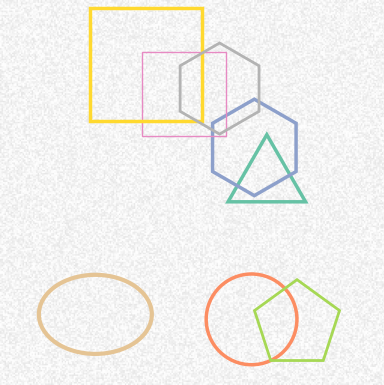[{"shape": "triangle", "thickness": 2.5, "radius": 0.58, "center": [0.693, 0.534]}, {"shape": "circle", "thickness": 2.5, "radius": 0.59, "center": [0.653, 0.17]}, {"shape": "hexagon", "thickness": 2.5, "radius": 0.63, "center": [0.661, 0.617]}, {"shape": "square", "thickness": 1, "radius": 0.54, "center": [0.478, 0.756]}, {"shape": "pentagon", "thickness": 2, "radius": 0.58, "center": [0.771, 0.157]}, {"shape": "square", "thickness": 2.5, "radius": 0.73, "center": [0.379, 0.832]}, {"shape": "oval", "thickness": 3, "radius": 0.73, "center": [0.248, 0.183]}, {"shape": "hexagon", "thickness": 2, "radius": 0.59, "center": [0.57, 0.77]}]